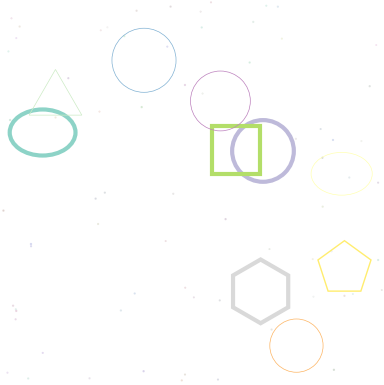[{"shape": "oval", "thickness": 3, "radius": 0.43, "center": [0.111, 0.656]}, {"shape": "oval", "thickness": 0.5, "radius": 0.4, "center": [0.887, 0.549]}, {"shape": "circle", "thickness": 3, "radius": 0.4, "center": [0.683, 0.608]}, {"shape": "circle", "thickness": 0.5, "radius": 0.42, "center": [0.374, 0.843]}, {"shape": "circle", "thickness": 0.5, "radius": 0.35, "center": [0.77, 0.102]}, {"shape": "square", "thickness": 3, "radius": 0.31, "center": [0.614, 0.611]}, {"shape": "hexagon", "thickness": 3, "radius": 0.41, "center": [0.677, 0.243]}, {"shape": "circle", "thickness": 0.5, "radius": 0.39, "center": [0.573, 0.738]}, {"shape": "triangle", "thickness": 0.5, "radius": 0.4, "center": [0.144, 0.741]}, {"shape": "pentagon", "thickness": 1, "radius": 0.36, "center": [0.895, 0.302]}]